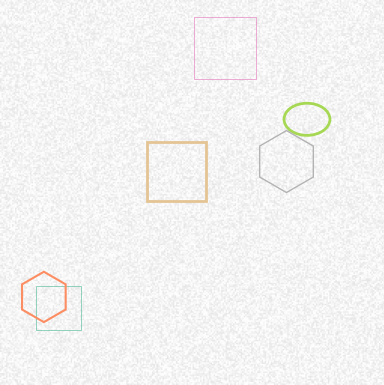[{"shape": "square", "thickness": 0.5, "radius": 0.29, "center": [0.152, 0.199]}, {"shape": "hexagon", "thickness": 1.5, "radius": 0.33, "center": [0.114, 0.229]}, {"shape": "square", "thickness": 0.5, "radius": 0.4, "center": [0.584, 0.876]}, {"shape": "oval", "thickness": 2, "radius": 0.3, "center": [0.797, 0.69]}, {"shape": "square", "thickness": 2, "radius": 0.38, "center": [0.459, 0.554]}, {"shape": "hexagon", "thickness": 1, "radius": 0.4, "center": [0.744, 0.58]}]